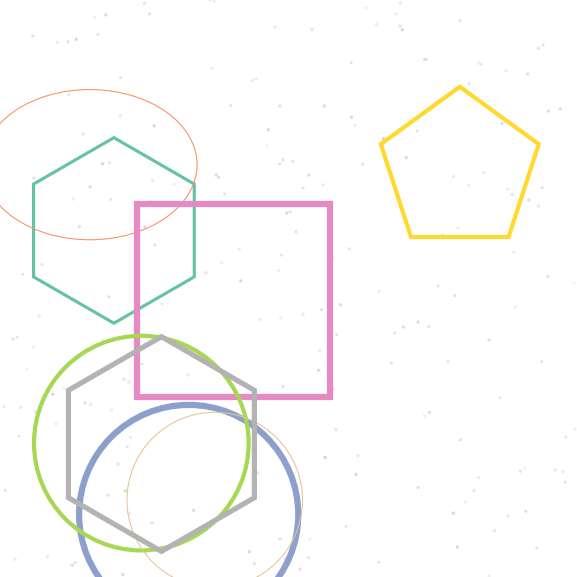[{"shape": "hexagon", "thickness": 1.5, "radius": 0.8, "center": [0.197, 0.6]}, {"shape": "oval", "thickness": 0.5, "radius": 0.93, "center": [0.155, 0.714]}, {"shape": "circle", "thickness": 3, "radius": 0.95, "center": [0.327, 0.108]}, {"shape": "square", "thickness": 3, "radius": 0.83, "center": [0.405, 0.479]}, {"shape": "circle", "thickness": 2, "radius": 0.93, "center": [0.245, 0.232]}, {"shape": "pentagon", "thickness": 2, "radius": 0.72, "center": [0.796, 0.705]}, {"shape": "circle", "thickness": 0.5, "radius": 0.76, "center": [0.372, 0.133]}, {"shape": "hexagon", "thickness": 2.5, "radius": 0.93, "center": [0.28, 0.23]}]